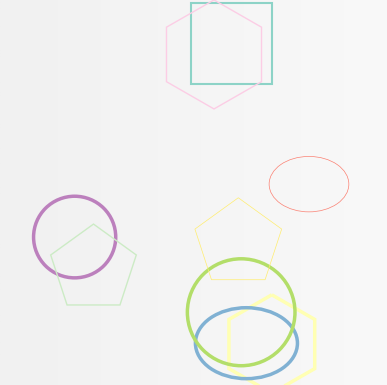[{"shape": "square", "thickness": 1.5, "radius": 0.53, "center": [0.597, 0.888]}, {"shape": "hexagon", "thickness": 2.5, "radius": 0.64, "center": [0.701, 0.106]}, {"shape": "oval", "thickness": 0.5, "radius": 0.51, "center": [0.797, 0.522]}, {"shape": "oval", "thickness": 2.5, "radius": 0.66, "center": [0.636, 0.109]}, {"shape": "circle", "thickness": 2.5, "radius": 0.69, "center": [0.622, 0.189]}, {"shape": "hexagon", "thickness": 1, "radius": 0.71, "center": [0.552, 0.859]}, {"shape": "circle", "thickness": 2.5, "radius": 0.53, "center": [0.193, 0.384]}, {"shape": "pentagon", "thickness": 1, "radius": 0.58, "center": [0.241, 0.302]}, {"shape": "pentagon", "thickness": 0.5, "radius": 0.59, "center": [0.615, 0.369]}]